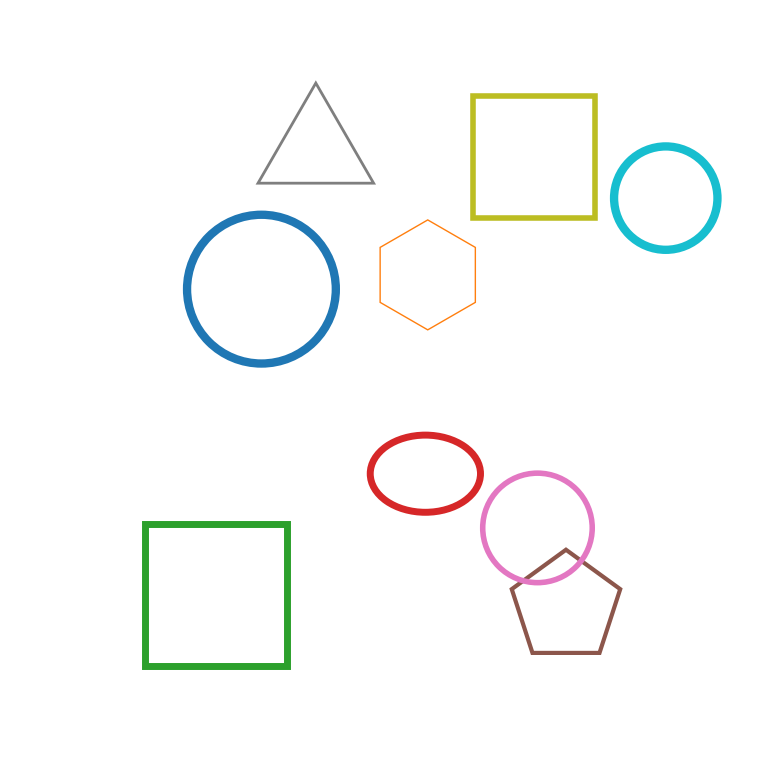[{"shape": "circle", "thickness": 3, "radius": 0.48, "center": [0.34, 0.624]}, {"shape": "hexagon", "thickness": 0.5, "radius": 0.36, "center": [0.556, 0.643]}, {"shape": "square", "thickness": 2.5, "radius": 0.46, "center": [0.281, 0.227]}, {"shape": "oval", "thickness": 2.5, "radius": 0.36, "center": [0.552, 0.385]}, {"shape": "pentagon", "thickness": 1.5, "radius": 0.37, "center": [0.735, 0.212]}, {"shape": "circle", "thickness": 2, "radius": 0.36, "center": [0.698, 0.314]}, {"shape": "triangle", "thickness": 1, "radius": 0.43, "center": [0.41, 0.805]}, {"shape": "square", "thickness": 2, "radius": 0.4, "center": [0.694, 0.796]}, {"shape": "circle", "thickness": 3, "radius": 0.34, "center": [0.865, 0.743]}]